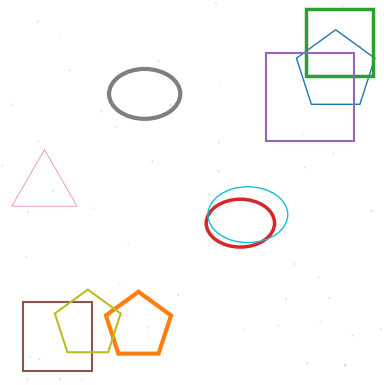[{"shape": "pentagon", "thickness": 1, "radius": 0.54, "center": [0.872, 0.816]}, {"shape": "pentagon", "thickness": 3, "radius": 0.44, "center": [0.36, 0.153]}, {"shape": "square", "thickness": 2.5, "radius": 0.43, "center": [0.882, 0.89]}, {"shape": "oval", "thickness": 2.5, "radius": 0.44, "center": [0.624, 0.42]}, {"shape": "square", "thickness": 1.5, "radius": 0.57, "center": [0.805, 0.748]}, {"shape": "square", "thickness": 1.5, "radius": 0.45, "center": [0.148, 0.125]}, {"shape": "triangle", "thickness": 0.5, "radius": 0.49, "center": [0.116, 0.513]}, {"shape": "oval", "thickness": 3, "radius": 0.46, "center": [0.376, 0.756]}, {"shape": "pentagon", "thickness": 1.5, "radius": 0.45, "center": [0.228, 0.158]}, {"shape": "oval", "thickness": 1, "radius": 0.52, "center": [0.644, 0.442]}]